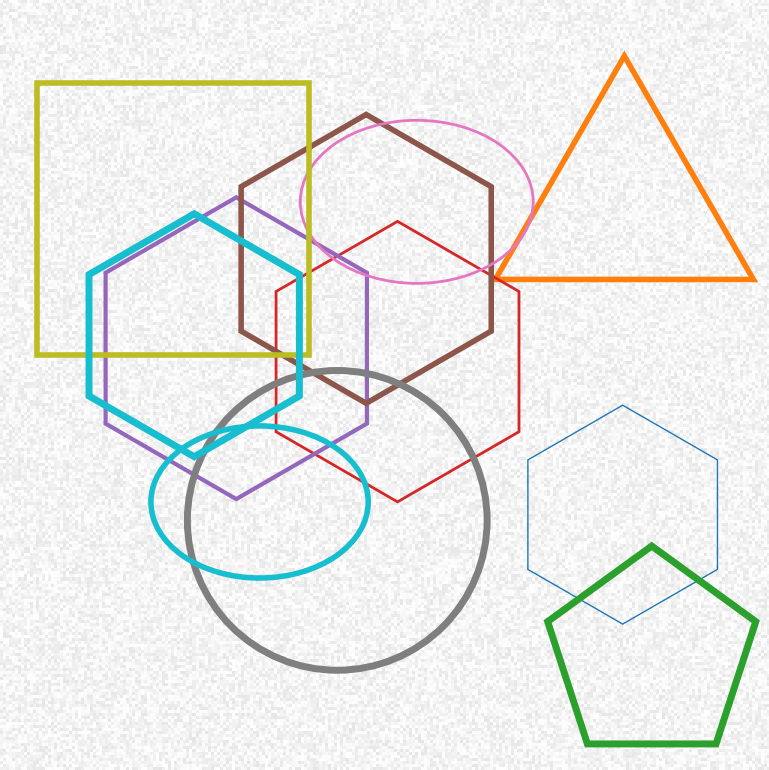[{"shape": "hexagon", "thickness": 0.5, "radius": 0.71, "center": [0.809, 0.332]}, {"shape": "triangle", "thickness": 2, "radius": 0.97, "center": [0.811, 0.734]}, {"shape": "pentagon", "thickness": 2.5, "radius": 0.71, "center": [0.846, 0.149]}, {"shape": "hexagon", "thickness": 1, "radius": 0.91, "center": [0.516, 0.53]}, {"shape": "hexagon", "thickness": 1.5, "radius": 0.98, "center": [0.307, 0.548]}, {"shape": "hexagon", "thickness": 2, "radius": 0.94, "center": [0.476, 0.664]}, {"shape": "oval", "thickness": 1, "radius": 0.76, "center": [0.541, 0.738]}, {"shape": "circle", "thickness": 2.5, "radius": 0.97, "center": [0.438, 0.324]}, {"shape": "square", "thickness": 2, "radius": 0.88, "center": [0.224, 0.715]}, {"shape": "hexagon", "thickness": 2.5, "radius": 0.79, "center": [0.252, 0.565]}, {"shape": "oval", "thickness": 2, "radius": 0.71, "center": [0.337, 0.348]}]